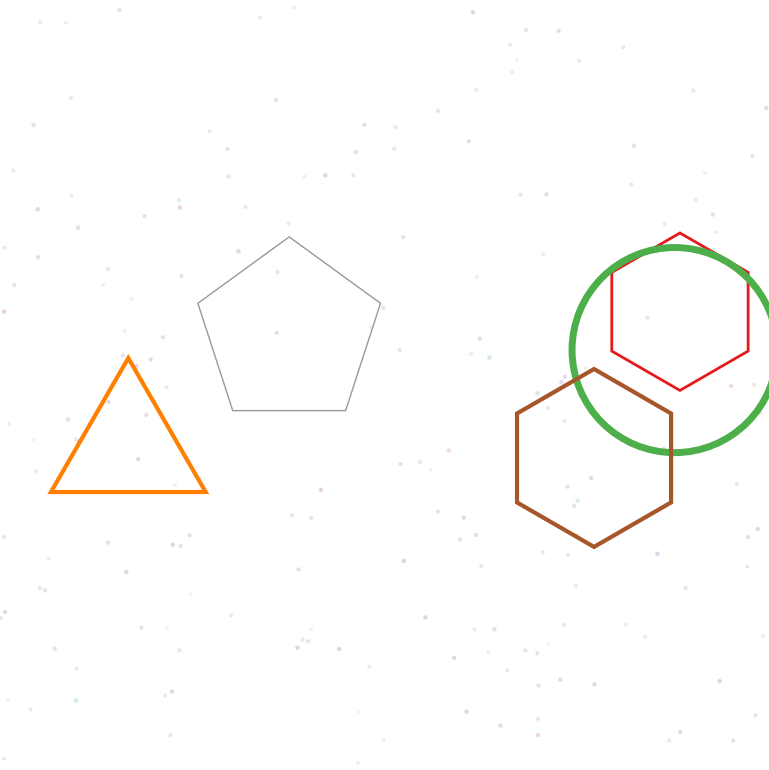[{"shape": "hexagon", "thickness": 1, "radius": 0.51, "center": [0.883, 0.595]}, {"shape": "circle", "thickness": 2.5, "radius": 0.67, "center": [0.876, 0.545]}, {"shape": "triangle", "thickness": 1.5, "radius": 0.58, "center": [0.167, 0.419]}, {"shape": "hexagon", "thickness": 1.5, "radius": 0.58, "center": [0.771, 0.405]}, {"shape": "pentagon", "thickness": 0.5, "radius": 0.62, "center": [0.376, 0.568]}]